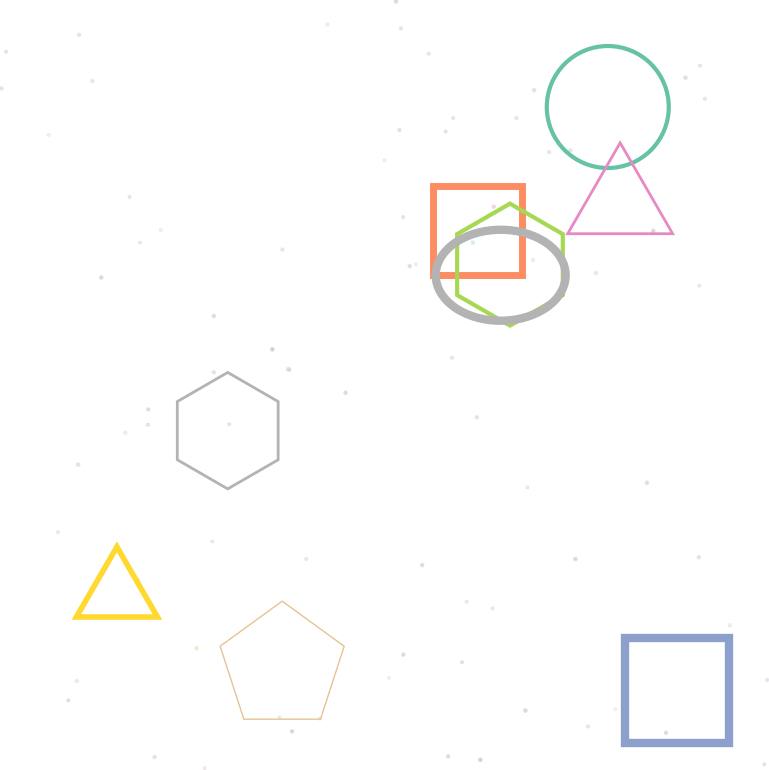[{"shape": "circle", "thickness": 1.5, "radius": 0.4, "center": [0.789, 0.861]}, {"shape": "square", "thickness": 2.5, "radius": 0.29, "center": [0.62, 0.701]}, {"shape": "square", "thickness": 3, "radius": 0.34, "center": [0.879, 0.103]}, {"shape": "triangle", "thickness": 1, "radius": 0.39, "center": [0.805, 0.736]}, {"shape": "hexagon", "thickness": 1.5, "radius": 0.4, "center": [0.662, 0.656]}, {"shape": "triangle", "thickness": 2, "radius": 0.3, "center": [0.152, 0.229]}, {"shape": "pentagon", "thickness": 0.5, "radius": 0.42, "center": [0.366, 0.135]}, {"shape": "oval", "thickness": 3, "radius": 0.42, "center": [0.65, 0.643]}, {"shape": "hexagon", "thickness": 1, "radius": 0.38, "center": [0.296, 0.441]}]